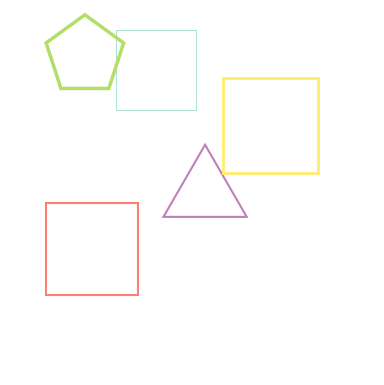[{"shape": "square", "thickness": 0.5, "radius": 0.52, "center": [0.405, 0.818]}, {"shape": "square", "thickness": 1.5, "radius": 0.6, "center": [0.239, 0.353]}, {"shape": "pentagon", "thickness": 2.5, "radius": 0.53, "center": [0.22, 0.856]}, {"shape": "triangle", "thickness": 1.5, "radius": 0.62, "center": [0.533, 0.499]}, {"shape": "square", "thickness": 2, "radius": 0.62, "center": [0.702, 0.674]}]